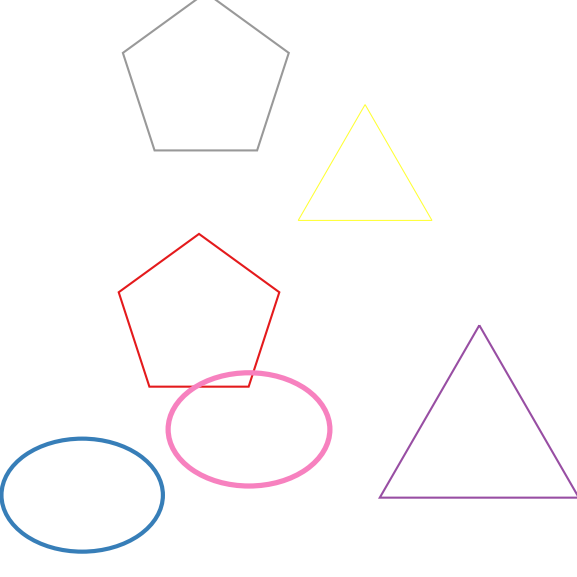[{"shape": "pentagon", "thickness": 1, "radius": 0.73, "center": [0.345, 0.448]}, {"shape": "oval", "thickness": 2, "radius": 0.7, "center": [0.142, 0.142]}, {"shape": "triangle", "thickness": 1, "radius": 1.0, "center": [0.83, 0.237]}, {"shape": "triangle", "thickness": 0.5, "radius": 0.67, "center": [0.632, 0.684]}, {"shape": "oval", "thickness": 2.5, "radius": 0.7, "center": [0.431, 0.256]}, {"shape": "pentagon", "thickness": 1, "radius": 0.76, "center": [0.356, 0.861]}]